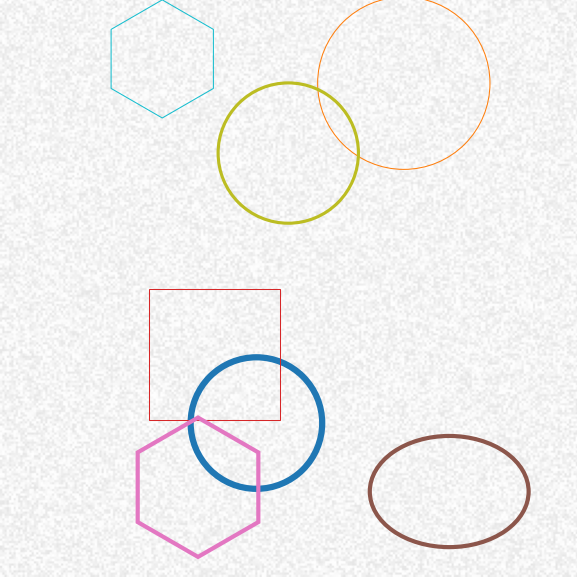[{"shape": "circle", "thickness": 3, "radius": 0.57, "center": [0.444, 0.267]}, {"shape": "circle", "thickness": 0.5, "radius": 0.75, "center": [0.699, 0.855]}, {"shape": "square", "thickness": 0.5, "radius": 0.57, "center": [0.371, 0.386]}, {"shape": "oval", "thickness": 2, "radius": 0.69, "center": [0.778, 0.148]}, {"shape": "hexagon", "thickness": 2, "radius": 0.6, "center": [0.343, 0.155]}, {"shape": "circle", "thickness": 1.5, "radius": 0.61, "center": [0.499, 0.734]}, {"shape": "hexagon", "thickness": 0.5, "radius": 0.51, "center": [0.281, 0.897]}]